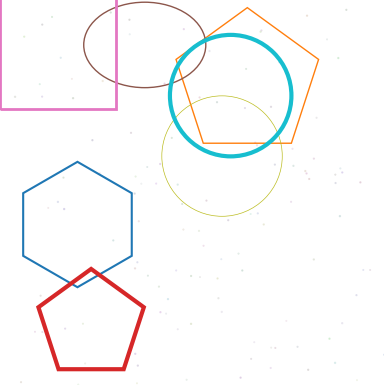[{"shape": "hexagon", "thickness": 1.5, "radius": 0.81, "center": [0.201, 0.417]}, {"shape": "pentagon", "thickness": 1, "radius": 0.97, "center": [0.642, 0.785]}, {"shape": "pentagon", "thickness": 3, "radius": 0.72, "center": [0.237, 0.157]}, {"shape": "oval", "thickness": 1, "radius": 0.79, "center": [0.376, 0.883]}, {"shape": "square", "thickness": 2, "radius": 0.76, "center": [0.15, 0.868]}, {"shape": "circle", "thickness": 0.5, "radius": 0.78, "center": [0.577, 0.595]}, {"shape": "circle", "thickness": 3, "radius": 0.79, "center": [0.599, 0.752]}]